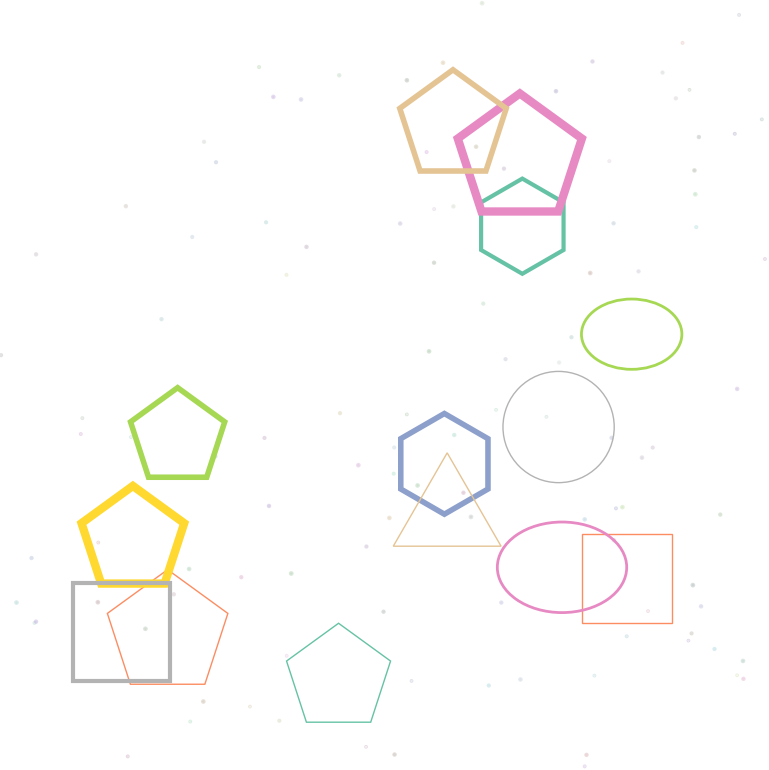[{"shape": "pentagon", "thickness": 0.5, "radius": 0.36, "center": [0.44, 0.12]}, {"shape": "hexagon", "thickness": 1.5, "radius": 0.31, "center": [0.678, 0.706]}, {"shape": "square", "thickness": 0.5, "radius": 0.29, "center": [0.814, 0.249]}, {"shape": "pentagon", "thickness": 0.5, "radius": 0.41, "center": [0.218, 0.178]}, {"shape": "hexagon", "thickness": 2, "radius": 0.33, "center": [0.577, 0.398]}, {"shape": "pentagon", "thickness": 3, "radius": 0.42, "center": [0.675, 0.794]}, {"shape": "oval", "thickness": 1, "radius": 0.42, "center": [0.73, 0.263]}, {"shape": "oval", "thickness": 1, "radius": 0.33, "center": [0.82, 0.566]}, {"shape": "pentagon", "thickness": 2, "radius": 0.32, "center": [0.231, 0.432]}, {"shape": "pentagon", "thickness": 3, "radius": 0.35, "center": [0.173, 0.299]}, {"shape": "triangle", "thickness": 0.5, "radius": 0.4, "center": [0.581, 0.331]}, {"shape": "pentagon", "thickness": 2, "radius": 0.36, "center": [0.588, 0.837]}, {"shape": "square", "thickness": 1.5, "radius": 0.32, "center": [0.158, 0.179]}, {"shape": "circle", "thickness": 0.5, "radius": 0.36, "center": [0.725, 0.445]}]